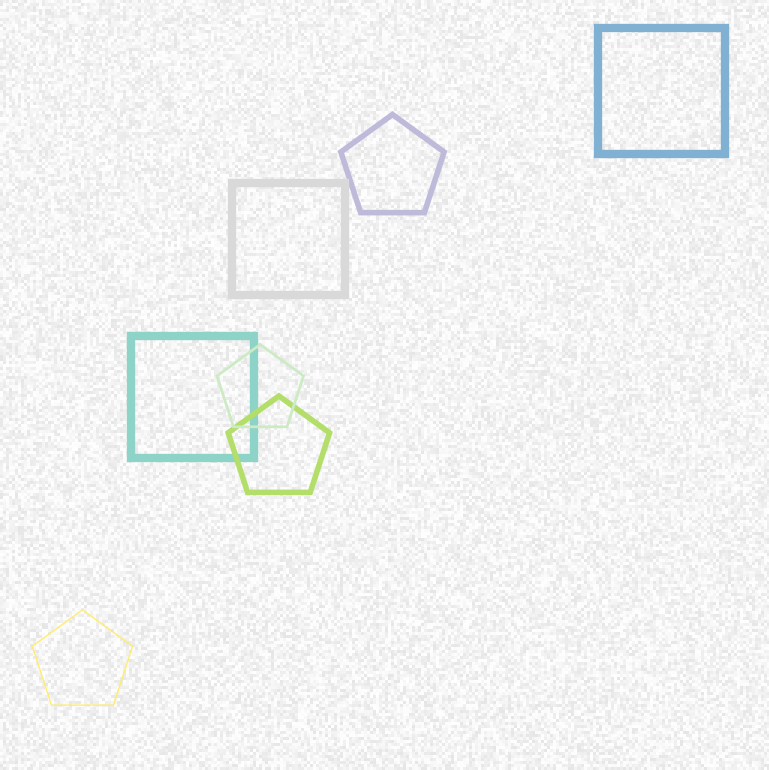[{"shape": "square", "thickness": 3, "radius": 0.4, "center": [0.25, 0.484]}, {"shape": "pentagon", "thickness": 2, "radius": 0.35, "center": [0.51, 0.781]}, {"shape": "square", "thickness": 3, "radius": 0.41, "center": [0.859, 0.882]}, {"shape": "pentagon", "thickness": 2, "radius": 0.35, "center": [0.362, 0.417]}, {"shape": "square", "thickness": 3, "radius": 0.36, "center": [0.375, 0.69]}, {"shape": "pentagon", "thickness": 1, "radius": 0.3, "center": [0.338, 0.494]}, {"shape": "pentagon", "thickness": 0.5, "radius": 0.34, "center": [0.107, 0.14]}]